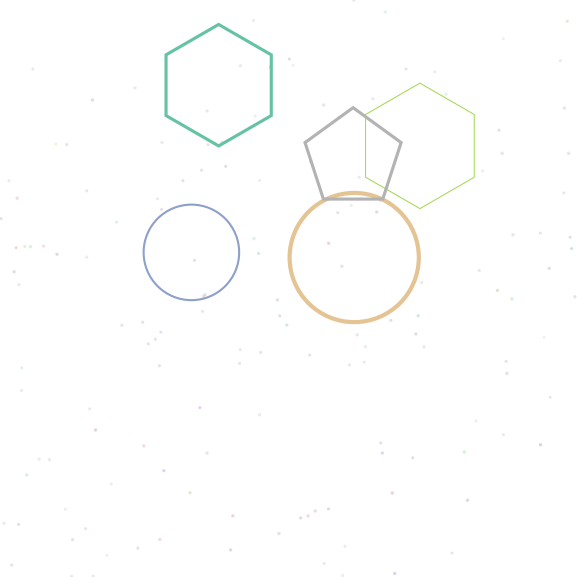[{"shape": "hexagon", "thickness": 1.5, "radius": 0.53, "center": [0.379, 0.852]}, {"shape": "circle", "thickness": 1, "radius": 0.41, "center": [0.331, 0.562]}, {"shape": "hexagon", "thickness": 0.5, "radius": 0.54, "center": [0.727, 0.747]}, {"shape": "circle", "thickness": 2, "radius": 0.56, "center": [0.613, 0.553]}, {"shape": "pentagon", "thickness": 1.5, "radius": 0.44, "center": [0.611, 0.725]}]